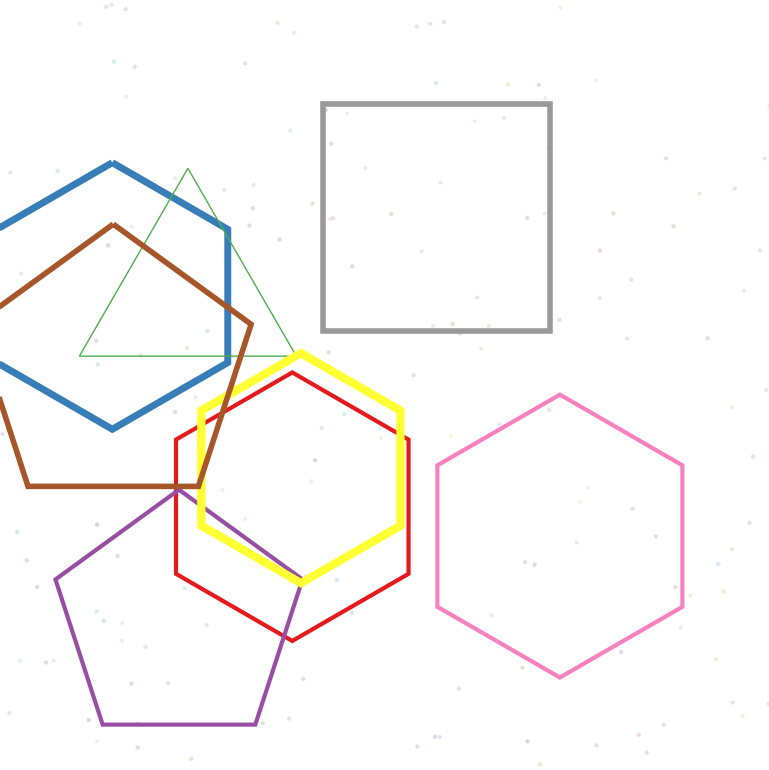[{"shape": "hexagon", "thickness": 1.5, "radius": 0.87, "center": [0.38, 0.342]}, {"shape": "hexagon", "thickness": 2.5, "radius": 0.87, "center": [0.146, 0.616]}, {"shape": "triangle", "thickness": 0.5, "radius": 0.81, "center": [0.244, 0.619]}, {"shape": "pentagon", "thickness": 1.5, "radius": 0.84, "center": [0.232, 0.195]}, {"shape": "hexagon", "thickness": 3, "radius": 0.75, "center": [0.391, 0.392]}, {"shape": "pentagon", "thickness": 2, "radius": 0.94, "center": [0.147, 0.521]}, {"shape": "hexagon", "thickness": 1.5, "radius": 0.92, "center": [0.727, 0.304]}, {"shape": "square", "thickness": 2, "radius": 0.74, "center": [0.567, 0.718]}]